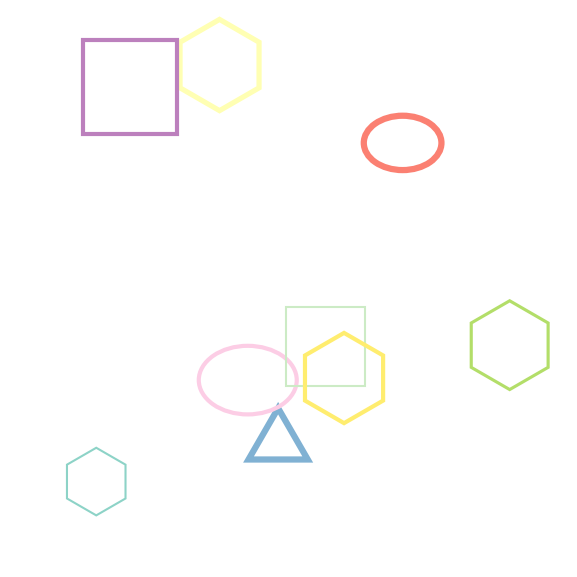[{"shape": "hexagon", "thickness": 1, "radius": 0.29, "center": [0.167, 0.165]}, {"shape": "hexagon", "thickness": 2.5, "radius": 0.39, "center": [0.38, 0.887]}, {"shape": "oval", "thickness": 3, "radius": 0.34, "center": [0.697, 0.752]}, {"shape": "triangle", "thickness": 3, "radius": 0.3, "center": [0.482, 0.233]}, {"shape": "hexagon", "thickness": 1.5, "radius": 0.38, "center": [0.883, 0.401]}, {"shape": "oval", "thickness": 2, "radius": 0.42, "center": [0.429, 0.341]}, {"shape": "square", "thickness": 2, "radius": 0.41, "center": [0.226, 0.848]}, {"shape": "square", "thickness": 1, "radius": 0.34, "center": [0.564, 0.399]}, {"shape": "hexagon", "thickness": 2, "radius": 0.39, "center": [0.596, 0.345]}]